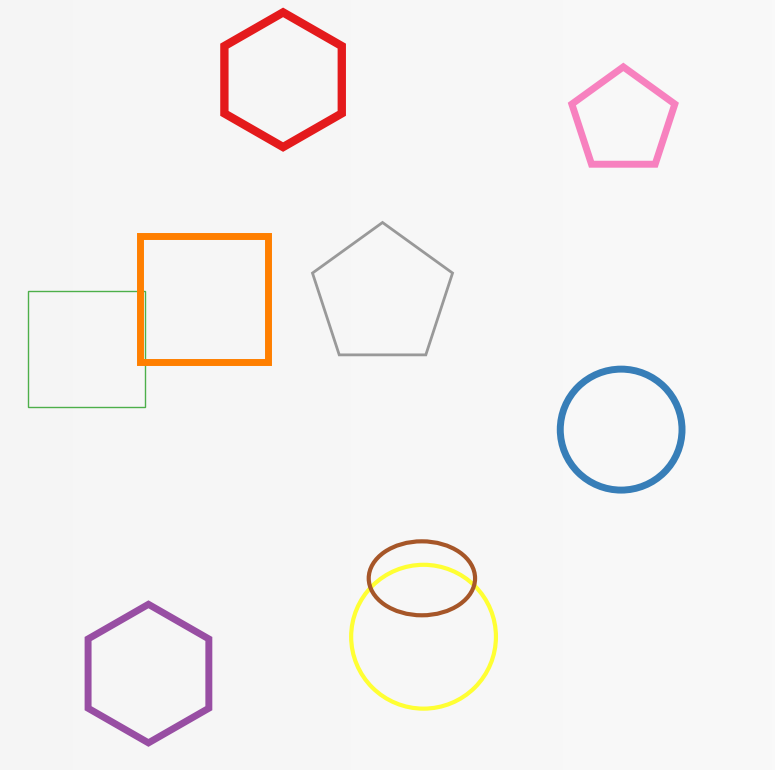[{"shape": "hexagon", "thickness": 3, "radius": 0.44, "center": [0.365, 0.896]}, {"shape": "circle", "thickness": 2.5, "radius": 0.39, "center": [0.801, 0.442]}, {"shape": "square", "thickness": 0.5, "radius": 0.38, "center": [0.111, 0.547]}, {"shape": "hexagon", "thickness": 2.5, "radius": 0.45, "center": [0.192, 0.125]}, {"shape": "square", "thickness": 2.5, "radius": 0.41, "center": [0.263, 0.612]}, {"shape": "circle", "thickness": 1.5, "radius": 0.47, "center": [0.547, 0.173]}, {"shape": "oval", "thickness": 1.5, "radius": 0.34, "center": [0.544, 0.249]}, {"shape": "pentagon", "thickness": 2.5, "radius": 0.35, "center": [0.804, 0.843]}, {"shape": "pentagon", "thickness": 1, "radius": 0.48, "center": [0.494, 0.616]}]